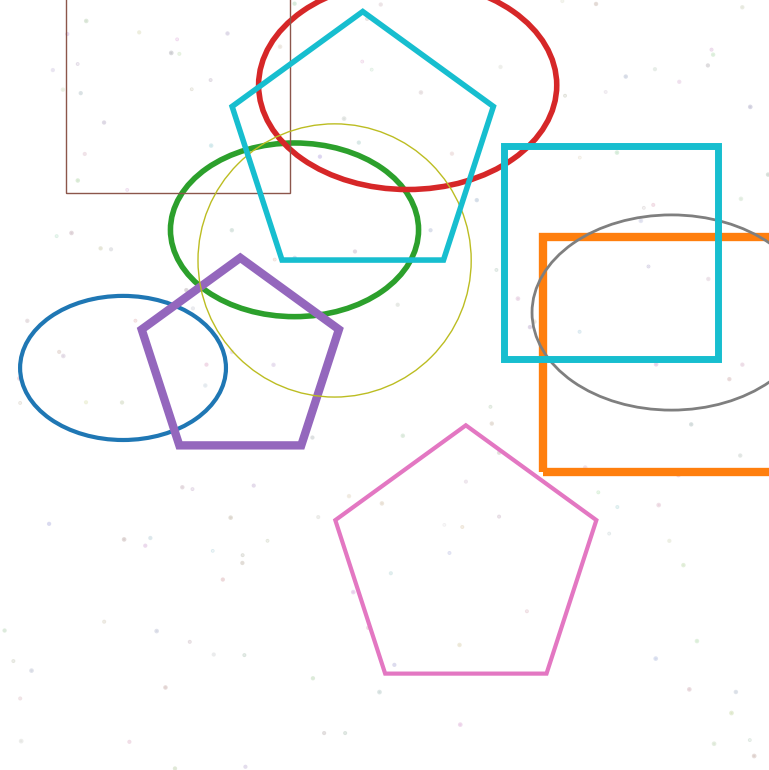[{"shape": "oval", "thickness": 1.5, "radius": 0.67, "center": [0.16, 0.522]}, {"shape": "square", "thickness": 3, "radius": 0.76, "center": [0.858, 0.54]}, {"shape": "oval", "thickness": 2, "radius": 0.81, "center": [0.382, 0.702]}, {"shape": "oval", "thickness": 2, "radius": 0.97, "center": [0.529, 0.889]}, {"shape": "pentagon", "thickness": 3, "radius": 0.67, "center": [0.312, 0.531]}, {"shape": "square", "thickness": 0.5, "radius": 0.72, "center": [0.231, 0.895]}, {"shape": "pentagon", "thickness": 1.5, "radius": 0.89, "center": [0.605, 0.269]}, {"shape": "oval", "thickness": 1, "radius": 0.91, "center": [0.872, 0.594]}, {"shape": "circle", "thickness": 0.5, "radius": 0.89, "center": [0.435, 0.662]}, {"shape": "pentagon", "thickness": 2, "radius": 0.89, "center": [0.471, 0.807]}, {"shape": "square", "thickness": 2.5, "radius": 0.69, "center": [0.794, 0.672]}]